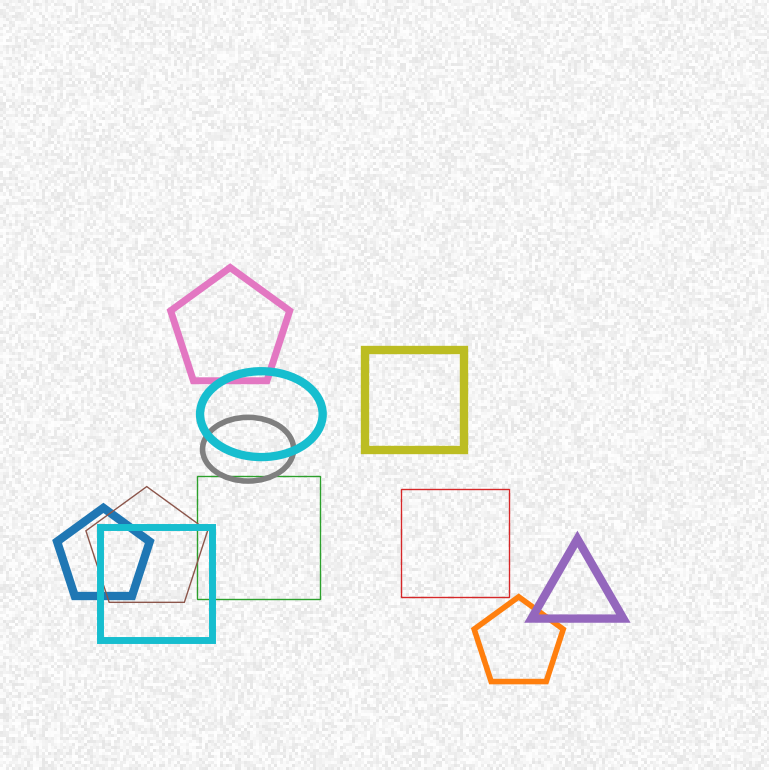[{"shape": "pentagon", "thickness": 3, "radius": 0.32, "center": [0.134, 0.277]}, {"shape": "pentagon", "thickness": 2, "radius": 0.3, "center": [0.674, 0.164]}, {"shape": "square", "thickness": 0.5, "radius": 0.4, "center": [0.336, 0.302]}, {"shape": "square", "thickness": 0.5, "radius": 0.35, "center": [0.591, 0.295]}, {"shape": "triangle", "thickness": 3, "radius": 0.34, "center": [0.75, 0.231]}, {"shape": "pentagon", "thickness": 0.5, "radius": 0.42, "center": [0.191, 0.285]}, {"shape": "pentagon", "thickness": 2.5, "radius": 0.41, "center": [0.299, 0.571]}, {"shape": "oval", "thickness": 2, "radius": 0.3, "center": [0.322, 0.417]}, {"shape": "square", "thickness": 3, "radius": 0.32, "center": [0.538, 0.48]}, {"shape": "oval", "thickness": 3, "radius": 0.4, "center": [0.339, 0.462]}, {"shape": "square", "thickness": 2.5, "radius": 0.36, "center": [0.202, 0.242]}]